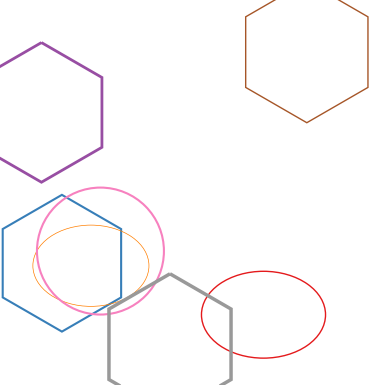[{"shape": "oval", "thickness": 1, "radius": 0.81, "center": [0.684, 0.183]}, {"shape": "hexagon", "thickness": 1.5, "radius": 0.89, "center": [0.161, 0.316]}, {"shape": "hexagon", "thickness": 2, "radius": 0.91, "center": [0.108, 0.708]}, {"shape": "oval", "thickness": 0.5, "radius": 0.75, "center": [0.236, 0.31]}, {"shape": "hexagon", "thickness": 1, "radius": 0.92, "center": [0.797, 0.865]}, {"shape": "circle", "thickness": 1.5, "radius": 0.82, "center": [0.261, 0.348]}, {"shape": "hexagon", "thickness": 2.5, "radius": 0.92, "center": [0.442, 0.106]}]